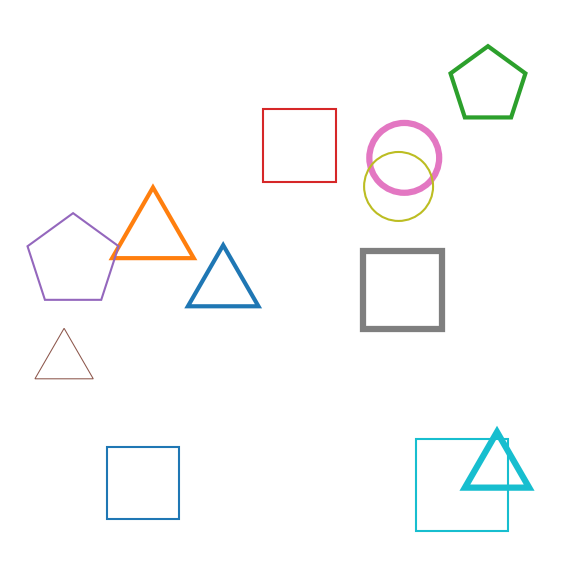[{"shape": "triangle", "thickness": 2, "radius": 0.35, "center": [0.386, 0.504]}, {"shape": "square", "thickness": 1, "radius": 0.31, "center": [0.248, 0.162]}, {"shape": "triangle", "thickness": 2, "radius": 0.41, "center": [0.265, 0.593]}, {"shape": "pentagon", "thickness": 2, "radius": 0.34, "center": [0.845, 0.851]}, {"shape": "square", "thickness": 1, "radius": 0.32, "center": [0.518, 0.747]}, {"shape": "pentagon", "thickness": 1, "radius": 0.41, "center": [0.127, 0.547]}, {"shape": "triangle", "thickness": 0.5, "radius": 0.29, "center": [0.111, 0.372]}, {"shape": "circle", "thickness": 3, "radius": 0.3, "center": [0.7, 0.726]}, {"shape": "square", "thickness": 3, "radius": 0.34, "center": [0.697, 0.498]}, {"shape": "circle", "thickness": 1, "radius": 0.3, "center": [0.69, 0.676]}, {"shape": "square", "thickness": 1, "radius": 0.4, "center": [0.8, 0.16]}, {"shape": "triangle", "thickness": 3, "radius": 0.32, "center": [0.861, 0.187]}]